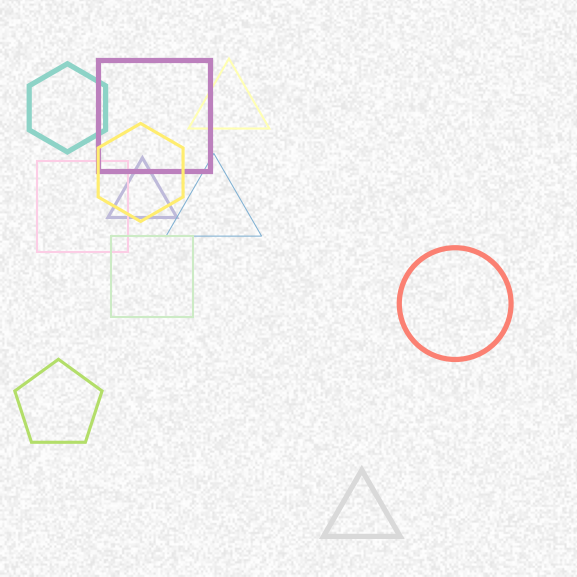[{"shape": "hexagon", "thickness": 2.5, "radius": 0.38, "center": [0.117, 0.812]}, {"shape": "triangle", "thickness": 1, "radius": 0.4, "center": [0.396, 0.817]}, {"shape": "triangle", "thickness": 1.5, "radius": 0.34, "center": [0.247, 0.657]}, {"shape": "circle", "thickness": 2.5, "radius": 0.48, "center": [0.788, 0.473]}, {"shape": "triangle", "thickness": 0.5, "radius": 0.48, "center": [0.37, 0.638]}, {"shape": "pentagon", "thickness": 1.5, "radius": 0.4, "center": [0.101, 0.298]}, {"shape": "square", "thickness": 1, "radius": 0.39, "center": [0.143, 0.642]}, {"shape": "triangle", "thickness": 2.5, "radius": 0.38, "center": [0.627, 0.109]}, {"shape": "square", "thickness": 2.5, "radius": 0.48, "center": [0.267, 0.799]}, {"shape": "square", "thickness": 1, "radius": 0.35, "center": [0.264, 0.52]}, {"shape": "hexagon", "thickness": 1.5, "radius": 0.42, "center": [0.244, 0.701]}]